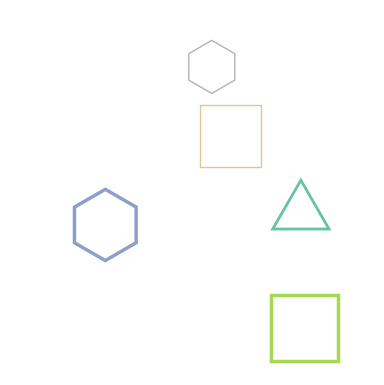[{"shape": "triangle", "thickness": 2, "radius": 0.42, "center": [0.782, 0.447]}, {"shape": "hexagon", "thickness": 2.5, "radius": 0.46, "center": [0.274, 0.416]}, {"shape": "square", "thickness": 2.5, "radius": 0.43, "center": [0.791, 0.147]}, {"shape": "square", "thickness": 1, "radius": 0.4, "center": [0.598, 0.647]}, {"shape": "hexagon", "thickness": 1, "radius": 0.34, "center": [0.55, 0.826]}]